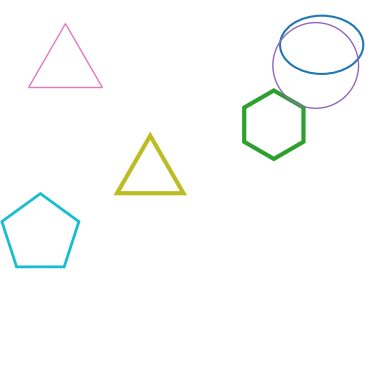[{"shape": "oval", "thickness": 1.5, "radius": 0.54, "center": [0.836, 0.884]}, {"shape": "hexagon", "thickness": 3, "radius": 0.44, "center": [0.711, 0.676]}, {"shape": "circle", "thickness": 1, "radius": 0.56, "center": [0.82, 0.83]}, {"shape": "triangle", "thickness": 1, "radius": 0.55, "center": [0.17, 0.828]}, {"shape": "triangle", "thickness": 3, "radius": 0.5, "center": [0.39, 0.548]}, {"shape": "pentagon", "thickness": 2, "radius": 0.53, "center": [0.105, 0.392]}]